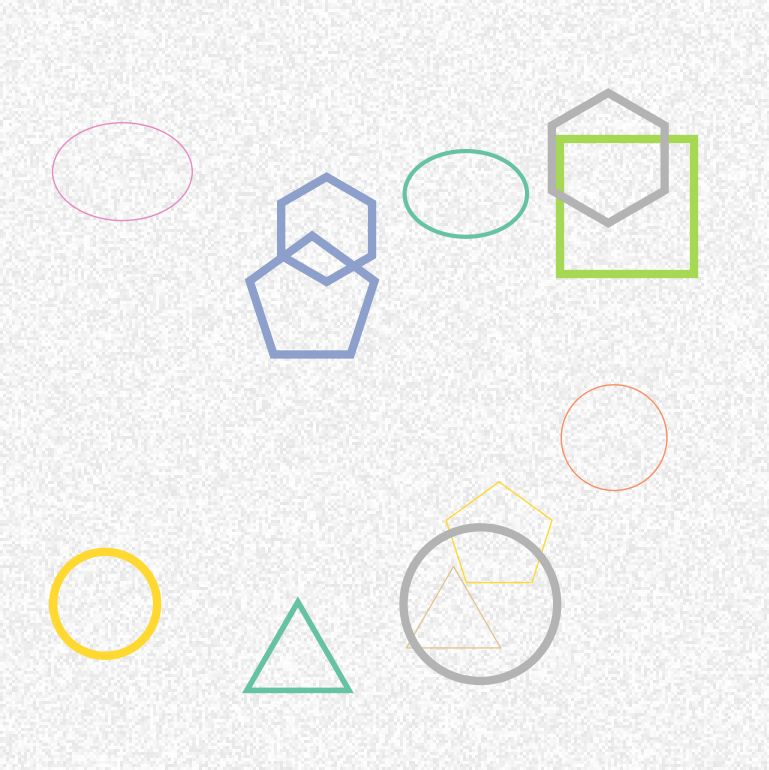[{"shape": "oval", "thickness": 1.5, "radius": 0.4, "center": [0.605, 0.748]}, {"shape": "triangle", "thickness": 2, "radius": 0.38, "center": [0.387, 0.142]}, {"shape": "circle", "thickness": 0.5, "radius": 0.34, "center": [0.798, 0.432]}, {"shape": "pentagon", "thickness": 3, "radius": 0.43, "center": [0.405, 0.609]}, {"shape": "hexagon", "thickness": 3, "radius": 0.34, "center": [0.424, 0.702]}, {"shape": "oval", "thickness": 0.5, "radius": 0.45, "center": [0.159, 0.777]}, {"shape": "square", "thickness": 3, "radius": 0.44, "center": [0.814, 0.732]}, {"shape": "pentagon", "thickness": 0.5, "radius": 0.36, "center": [0.648, 0.302]}, {"shape": "circle", "thickness": 3, "radius": 0.34, "center": [0.137, 0.216]}, {"shape": "triangle", "thickness": 0.5, "radius": 0.35, "center": [0.589, 0.194]}, {"shape": "circle", "thickness": 3, "radius": 0.5, "center": [0.624, 0.215]}, {"shape": "hexagon", "thickness": 3, "radius": 0.42, "center": [0.79, 0.795]}]